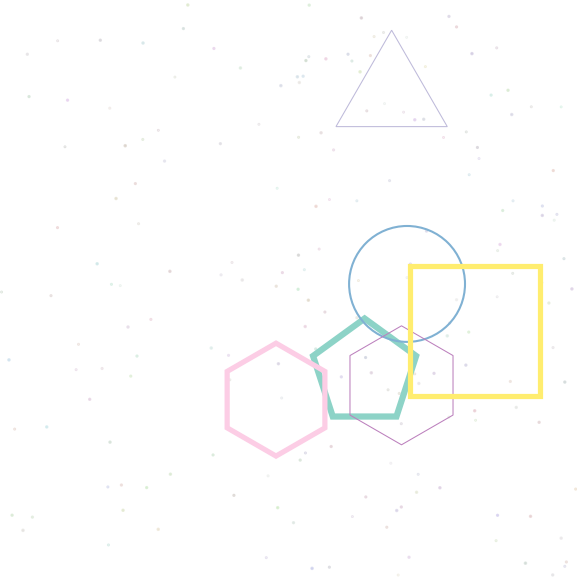[{"shape": "pentagon", "thickness": 3, "radius": 0.47, "center": [0.631, 0.354]}, {"shape": "triangle", "thickness": 0.5, "radius": 0.56, "center": [0.678, 0.836]}, {"shape": "circle", "thickness": 1, "radius": 0.5, "center": [0.705, 0.507]}, {"shape": "hexagon", "thickness": 2.5, "radius": 0.49, "center": [0.478, 0.307]}, {"shape": "hexagon", "thickness": 0.5, "radius": 0.52, "center": [0.695, 0.332]}, {"shape": "square", "thickness": 2.5, "radius": 0.56, "center": [0.823, 0.426]}]